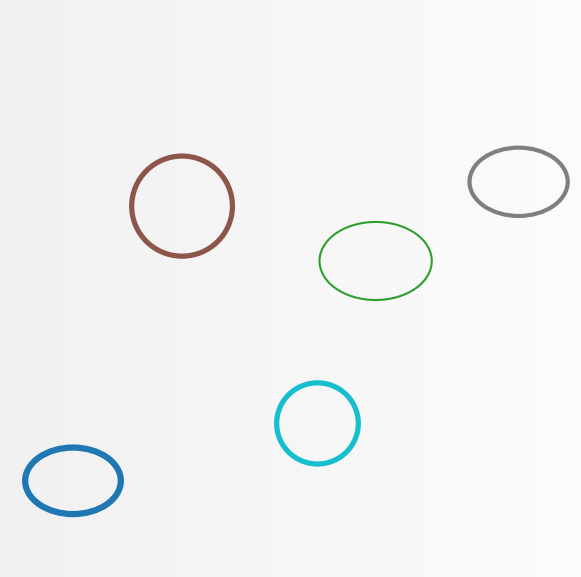[{"shape": "oval", "thickness": 3, "radius": 0.41, "center": [0.126, 0.167]}, {"shape": "oval", "thickness": 1, "radius": 0.48, "center": [0.646, 0.547]}, {"shape": "circle", "thickness": 2.5, "radius": 0.43, "center": [0.313, 0.642]}, {"shape": "oval", "thickness": 2, "radius": 0.42, "center": [0.892, 0.684]}, {"shape": "circle", "thickness": 2.5, "radius": 0.35, "center": [0.546, 0.266]}]